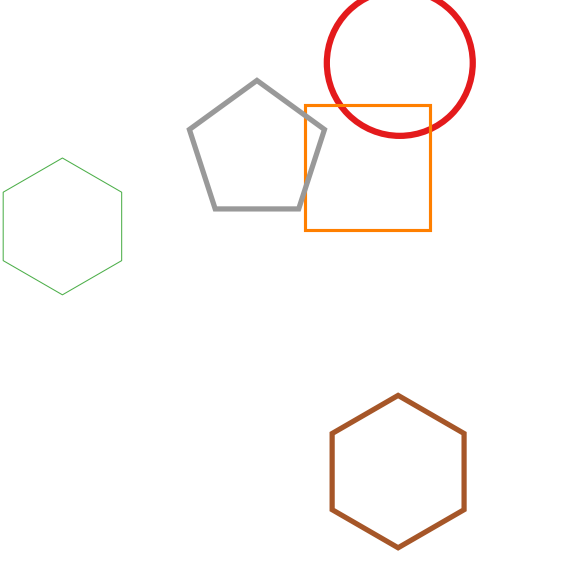[{"shape": "circle", "thickness": 3, "radius": 0.63, "center": [0.692, 0.89]}, {"shape": "hexagon", "thickness": 0.5, "radius": 0.59, "center": [0.108, 0.607]}, {"shape": "square", "thickness": 1.5, "radius": 0.54, "center": [0.636, 0.709]}, {"shape": "hexagon", "thickness": 2.5, "radius": 0.66, "center": [0.689, 0.183]}, {"shape": "pentagon", "thickness": 2.5, "radius": 0.61, "center": [0.445, 0.737]}]